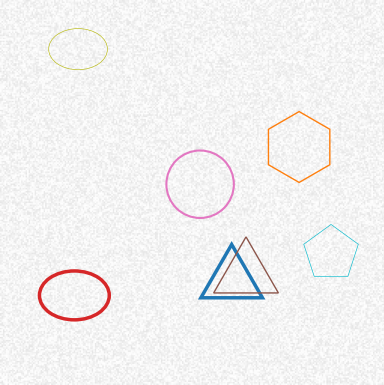[{"shape": "triangle", "thickness": 2.5, "radius": 0.46, "center": [0.602, 0.273]}, {"shape": "hexagon", "thickness": 1, "radius": 0.46, "center": [0.777, 0.618]}, {"shape": "oval", "thickness": 2.5, "radius": 0.45, "center": [0.193, 0.233]}, {"shape": "triangle", "thickness": 1, "radius": 0.49, "center": [0.639, 0.288]}, {"shape": "circle", "thickness": 1.5, "radius": 0.44, "center": [0.52, 0.521]}, {"shape": "oval", "thickness": 0.5, "radius": 0.38, "center": [0.203, 0.872]}, {"shape": "pentagon", "thickness": 0.5, "radius": 0.37, "center": [0.86, 0.343]}]